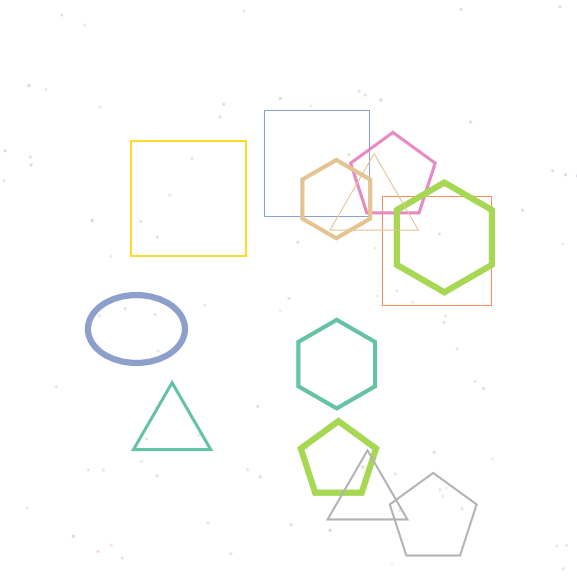[{"shape": "hexagon", "thickness": 2, "radius": 0.38, "center": [0.583, 0.369]}, {"shape": "triangle", "thickness": 1.5, "radius": 0.39, "center": [0.298, 0.259]}, {"shape": "square", "thickness": 0.5, "radius": 0.47, "center": [0.756, 0.565]}, {"shape": "square", "thickness": 0.5, "radius": 0.46, "center": [0.549, 0.717]}, {"shape": "oval", "thickness": 3, "radius": 0.42, "center": [0.236, 0.429]}, {"shape": "pentagon", "thickness": 1.5, "radius": 0.38, "center": [0.68, 0.693]}, {"shape": "hexagon", "thickness": 3, "radius": 0.48, "center": [0.769, 0.588]}, {"shape": "pentagon", "thickness": 3, "radius": 0.34, "center": [0.586, 0.201]}, {"shape": "square", "thickness": 1, "radius": 0.5, "center": [0.326, 0.656]}, {"shape": "triangle", "thickness": 0.5, "radius": 0.44, "center": [0.648, 0.645]}, {"shape": "hexagon", "thickness": 2, "radius": 0.34, "center": [0.582, 0.654]}, {"shape": "triangle", "thickness": 1, "radius": 0.4, "center": [0.636, 0.14]}, {"shape": "pentagon", "thickness": 1, "radius": 0.4, "center": [0.75, 0.101]}]